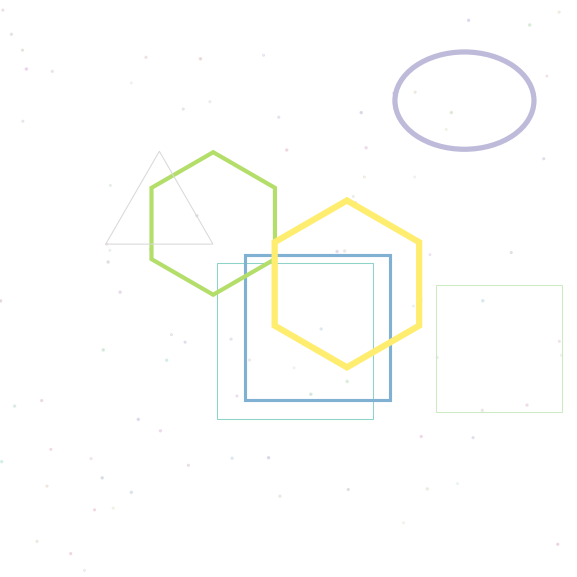[{"shape": "square", "thickness": 0.5, "radius": 0.68, "center": [0.511, 0.408]}, {"shape": "oval", "thickness": 2.5, "radius": 0.6, "center": [0.804, 0.825]}, {"shape": "square", "thickness": 1.5, "radius": 0.63, "center": [0.55, 0.432]}, {"shape": "hexagon", "thickness": 2, "radius": 0.62, "center": [0.369, 0.612]}, {"shape": "triangle", "thickness": 0.5, "radius": 0.54, "center": [0.276, 0.63]}, {"shape": "square", "thickness": 0.5, "radius": 0.55, "center": [0.864, 0.395]}, {"shape": "hexagon", "thickness": 3, "radius": 0.72, "center": [0.601, 0.508]}]